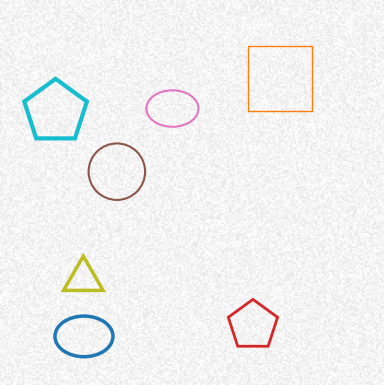[{"shape": "oval", "thickness": 2.5, "radius": 0.38, "center": [0.218, 0.126]}, {"shape": "square", "thickness": 1, "radius": 0.42, "center": [0.727, 0.796]}, {"shape": "pentagon", "thickness": 2, "radius": 0.34, "center": [0.657, 0.155]}, {"shape": "circle", "thickness": 1.5, "radius": 0.37, "center": [0.304, 0.554]}, {"shape": "oval", "thickness": 1.5, "radius": 0.34, "center": [0.448, 0.718]}, {"shape": "triangle", "thickness": 2.5, "radius": 0.3, "center": [0.216, 0.275]}, {"shape": "pentagon", "thickness": 3, "radius": 0.43, "center": [0.144, 0.71]}]